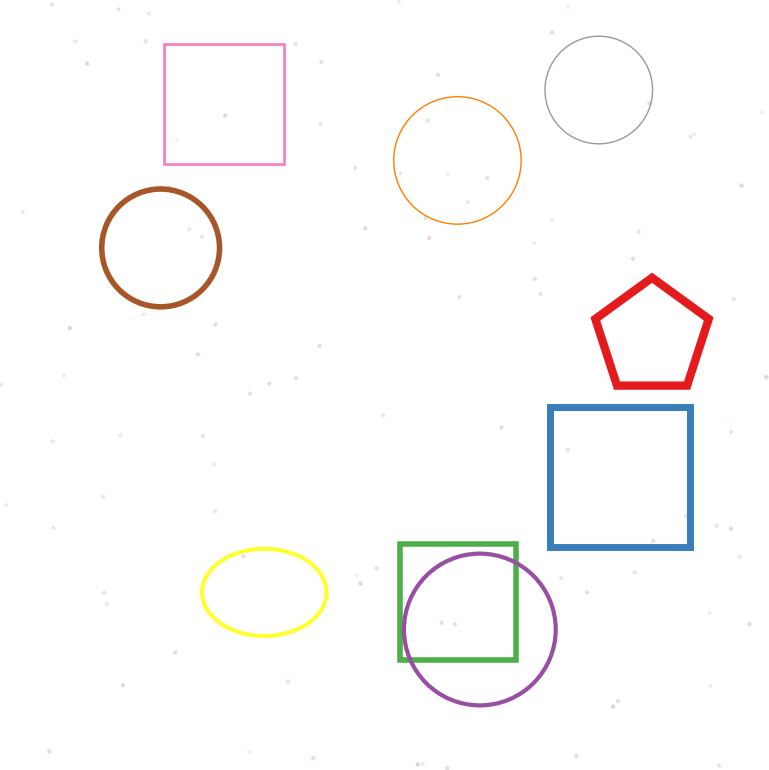[{"shape": "pentagon", "thickness": 3, "radius": 0.39, "center": [0.847, 0.562]}, {"shape": "square", "thickness": 2.5, "radius": 0.46, "center": [0.805, 0.38]}, {"shape": "square", "thickness": 2, "radius": 0.38, "center": [0.594, 0.218]}, {"shape": "circle", "thickness": 1.5, "radius": 0.49, "center": [0.623, 0.182]}, {"shape": "circle", "thickness": 0.5, "radius": 0.41, "center": [0.594, 0.792]}, {"shape": "oval", "thickness": 1.5, "radius": 0.4, "center": [0.343, 0.231]}, {"shape": "circle", "thickness": 2, "radius": 0.38, "center": [0.209, 0.678]}, {"shape": "square", "thickness": 1, "radius": 0.39, "center": [0.291, 0.864]}, {"shape": "circle", "thickness": 0.5, "radius": 0.35, "center": [0.778, 0.883]}]